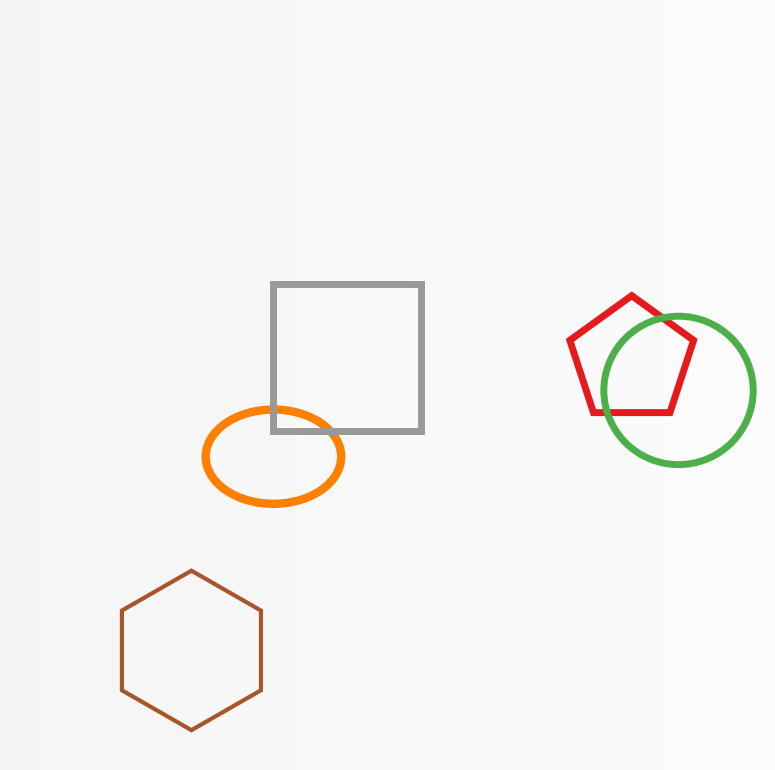[{"shape": "pentagon", "thickness": 2.5, "radius": 0.42, "center": [0.815, 0.532]}, {"shape": "circle", "thickness": 2.5, "radius": 0.48, "center": [0.876, 0.493]}, {"shape": "oval", "thickness": 3, "radius": 0.44, "center": [0.353, 0.407]}, {"shape": "hexagon", "thickness": 1.5, "radius": 0.52, "center": [0.247, 0.155]}, {"shape": "square", "thickness": 2.5, "radius": 0.48, "center": [0.448, 0.536]}]